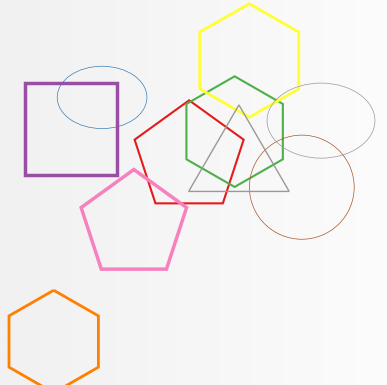[{"shape": "pentagon", "thickness": 1.5, "radius": 0.74, "center": [0.488, 0.592]}, {"shape": "oval", "thickness": 0.5, "radius": 0.58, "center": [0.263, 0.747]}, {"shape": "hexagon", "thickness": 1.5, "radius": 0.72, "center": [0.606, 0.658]}, {"shape": "square", "thickness": 2.5, "radius": 0.59, "center": [0.183, 0.665]}, {"shape": "hexagon", "thickness": 2, "radius": 0.67, "center": [0.139, 0.113]}, {"shape": "hexagon", "thickness": 2, "radius": 0.74, "center": [0.643, 0.843]}, {"shape": "circle", "thickness": 0.5, "radius": 0.68, "center": [0.779, 0.514]}, {"shape": "pentagon", "thickness": 2.5, "radius": 0.72, "center": [0.345, 0.417]}, {"shape": "oval", "thickness": 0.5, "radius": 0.7, "center": [0.828, 0.687]}, {"shape": "triangle", "thickness": 1, "radius": 0.75, "center": [0.617, 0.578]}]